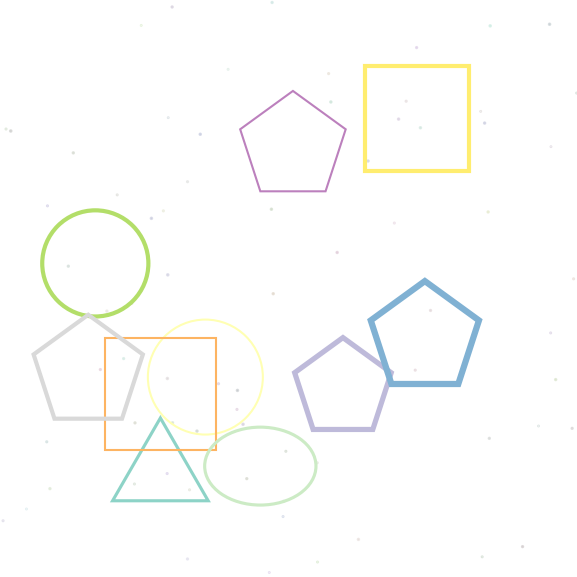[{"shape": "triangle", "thickness": 1.5, "radius": 0.48, "center": [0.278, 0.18]}, {"shape": "circle", "thickness": 1, "radius": 0.5, "center": [0.356, 0.346]}, {"shape": "pentagon", "thickness": 2.5, "radius": 0.44, "center": [0.594, 0.327]}, {"shape": "pentagon", "thickness": 3, "radius": 0.49, "center": [0.736, 0.414]}, {"shape": "square", "thickness": 1, "radius": 0.48, "center": [0.278, 0.317]}, {"shape": "circle", "thickness": 2, "radius": 0.46, "center": [0.165, 0.543]}, {"shape": "pentagon", "thickness": 2, "radius": 0.5, "center": [0.153, 0.355]}, {"shape": "pentagon", "thickness": 1, "radius": 0.48, "center": [0.507, 0.746]}, {"shape": "oval", "thickness": 1.5, "radius": 0.48, "center": [0.451, 0.192]}, {"shape": "square", "thickness": 2, "radius": 0.45, "center": [0.722, 0.794]}]